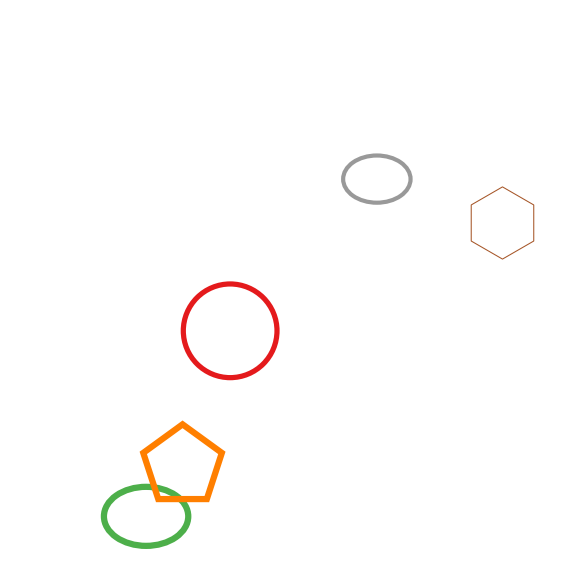[{"shape": "circle", "thickness": 2.5, "radius": 0.41, "center": [0.399, 0.426]}, {"shape": "oval", "thickness": 3, "radius": 0.37, "center": [0.253, 0.105]}, {"shape": "pentagon", "thickness": 3, "radius": 0.36, "center": [0.316, 0.193]}, {"shape": "hexagon", "thickness": 0.5, "radius": 0.31, "center": [0.87, 0.613]}, {"shape": "oval", "thickness": 2, "radius": 0.29, "center": [0.653, 0.689]}]